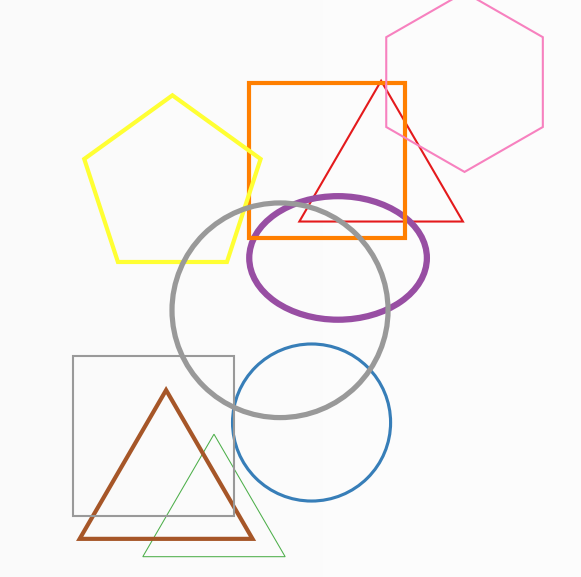[{"shape": "triangle", "thickness": 1, "radius": 0.81, "center": [0.656, 0.697]}, {"shape": "circle", "thickness": 1.5, "radius": 0.68, "center": [0.536, 0.268]}, {"shape": "triangle", "thickness": 0.5, "radius": 0.71, "center": [0.368, 0.106]}, {"shape": "oval", "thickness": 3, "radius": 0.76, "center": [0.582, 0.552]}, {"shape": "square", "thickness": 2, "radius": 0.67, "center": [0.562, 0.722]}, {"shape": "pentagon", "thickness": 2, "radius": 0.8, "center": [0.297, 0.675]}, {"shape": "triangle", "thickness": 2, "radius": 0.86, "center": [0.286, 0.152]}, {"shape": "hexagon", "thickness": 1, "radius": 0.78, "center": [0.799, 0.857]}, {"shape": "circle", "thickness": 2.5, "radius": 0.93, "center": [0.482, 0.462]}, {"shape": "square", "thickness": 1, "radius": 0.69, "center": [0.264, 0.245]}]